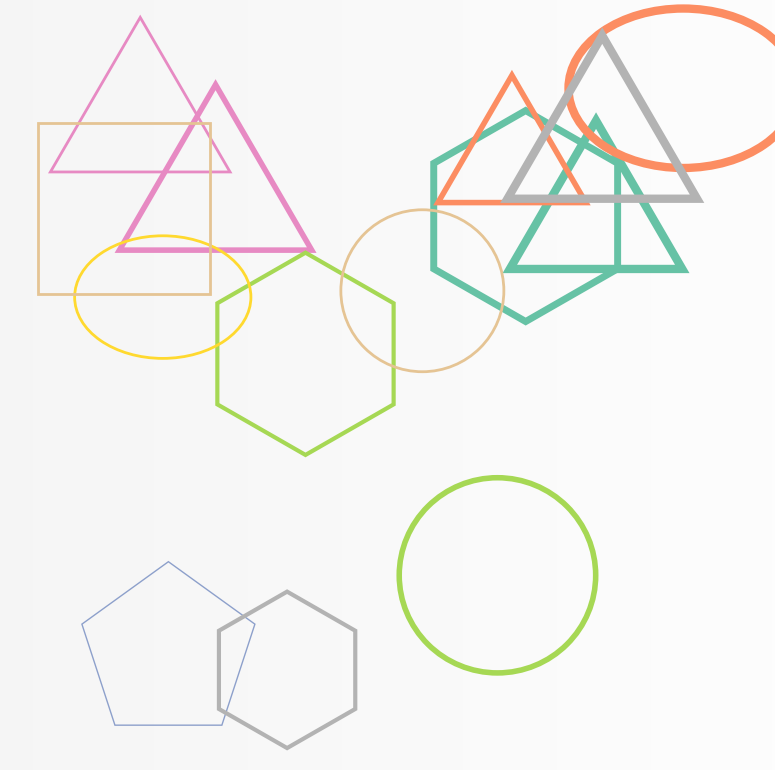[{"shape": "hexagon", "thickness": 2.5, "radius": 0.68, "center": [0.678, 0.719]}, {"shape": "triangle", "thickness": 3, "radius": 0.64, "center": [0.769, 0.715]}, {"shape": "oval", "thickness": 3, "radius": 0.74, "center": [0.881, 0.885]}, {"shape": "triangle", "thickness": 2, "radius": 0.55, "center": [0.661, 0.792]}, {"shape": "pentagon", "thickness": 0.5, "radius": 0.59, "center": [0.217, 0.153]}, {"shape": "triangle", "thickness": 2, "radius": 0.72, "center": [0.278, 0.747]}, {"shape": "triangle", "thickness": 1, "radius": 0.67, "center": [0.181, 0.844]}, {"shape": "circle", "thickness": 2, "radius": 0.63, "center": [0.642, 0.253]}, {"shape": "hexagon", "thickness": 1.5, "radius": 0.66, "center": [0.394, 0.54]}, {"shape": "oval", "thickness": 1, "radius": 0.57, "center": [0.21, 0.614]}, {"shape": "square", "thickness": 1, "radius": 0.56, "center": [0.16, 0.729]}, {"shape": "circle", "thickness": 1, "radius": 0.53, "center": [0.545, 0.622]}, {"shape": "hexagon", "thickness": 1.5, "radius": 0.51, "center": [0.37, 0.13]}, {"shape": "triangle", "thickness": 3, "radius": 0.71, "center": [0.777, 0.813]}]